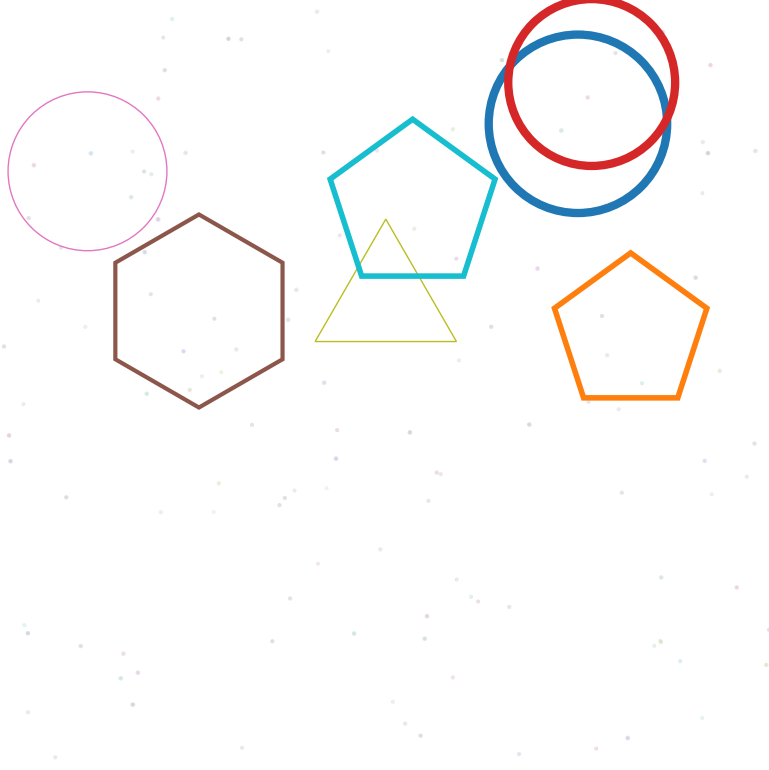[{"shape": "circle", "thickness": 3, "radius": 0.58, "center": [0.751, 0.839]}, {"shape": "pentagon", "thickness": 2, "radius": 0.52, "center": [0.819, 0.567]}, {"shape": "circle", "thickness": 3, "radius": 0.54, "center": [0.768, 0.893]}, {"shape": "hexagon", "thickness": 1.5, "radius": 0.63, "center": [0.258, 0.596]}, {"shape": "circle", "thickness": 0.5, "radius": 0.52, "center": [0.114, 0.778]}, {"shape": "triangle", "thickness": 0.5, "radius": 0.53, "center": [0.501, 0.609]}, {"shape": "pentagon", "thickness": 2, "radius": 0.56, "center": [0.536, 0.733]}]